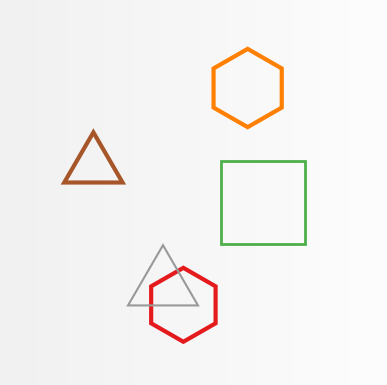[{"shape": "hexagon", "thickness": 3, "radius": 0.48, "center": [0.473, 0.208]}, {"shape": "square", "thickness": 2, "radius": 0.54, "center": [0.678, 0.474]}, {"shape": "hexagon", "thickness": 3, "radius": 0.51, "center": [0.639, 0.771]}, {"shape": "triangle", "thickness": 3, "radius": 0.43, "center": [0.241, 0.569]}, {"shape": "triangle", "thickness": 1.5, "radius": 0.52, "center": [0.421, 0.259]}]